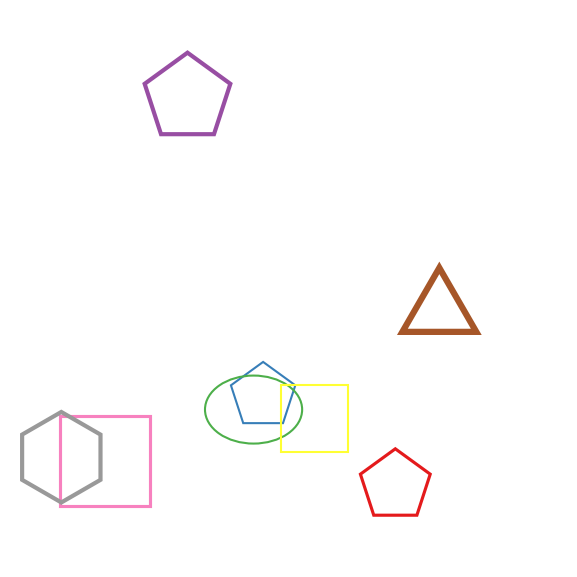[{"shape": "pentagon", "thickness": 1.5, "radius": 0.32, "center": [0.685, 0.158]}, {"shape": "pentagon", "thickness": 1, "radius": 0.29, "center": [0.456, 0.314]}, {"shape": "oval", "thickness": 1, "radius": 0.42, "center": [0.439, 0.29]}, {"shape": "pentagon", "thickness": 2, "radius": 0.39, "center": [0.325, 0.83]}, {"shape": "square", "thickness": 1, "radius": 0.29, "center": [0.544, 0.274]}, {"shape": "triangle", "thickness": 3, "radius": 0.37, "center": [0.761, 0.461]}, {"shape": "square", "thickness": 1.5, "radius": 0.39, "center": [0.182, 0.201]}, {"shape": "hexagon", "thickness": 2, "radius": 0.39, "center": [0.106, 0.207]}]